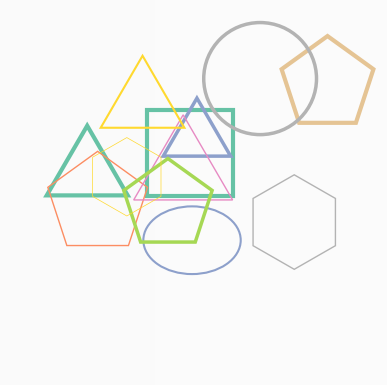[{"shape": "square", "thickness": 3, "radius": 0.56, "center": [0.49, 0.603]}, {"shape": "triangle", "thickness": 3, "radius": 0.6, "center": [0.225, 0.553]}, {"shape": "pentagon", "thickness": 1, "radius": 0.68, "center": [0.252, 0.472]}, {"shape": "oval", "thickness": 1.5, "radius": 0.63, "center": [0.496, 0.376]}, {"shape": "triangle", "thickness": 2.5, "radius": 0.5, "center": [0.508, 0.645]}, {"shape": "triangle", "thickness": 1, "radius": 0.74, "center": [0.473, 0.554]}, {"shape": "pentagon", "thickness": 2.5, "radius": 0.6, "center": [0.433, 0.468]}, {"shape": "triangle", "thickness": 1.5, "radius": 0.62, "center": [0.368, 0.731]}, {"shape": "hexagon", "thickness": 0.5, "radius": 0.51, "center": [0.327, 0.541]}, {"shape": "pentagon", "thickness": 3, "radius": 0.62, "center": [0.845, 0.782]}, {"shape": "circle", "thickness": 2.5, "radius": 0.73, "center": [0.671, 0.796]}, {"shape": "hexagon", "thickness": 1, "radius": 0.61, "center": [0.759, 0.423]}]